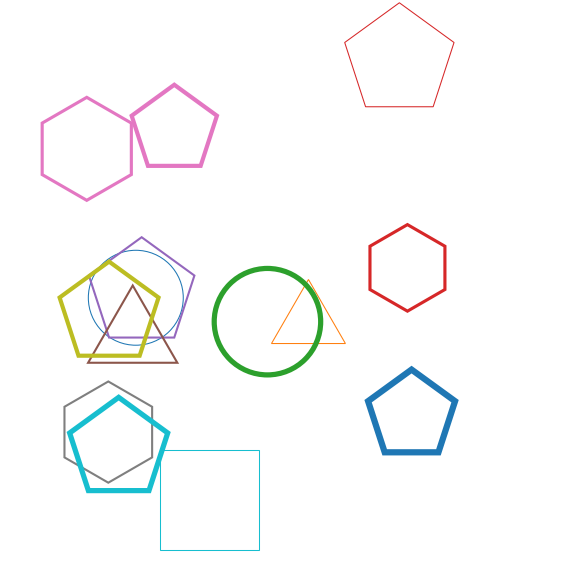[{"shape": "circle", "thickness": 0.5, "radius": 0.41, "center": [0.235, 0.484]}, {"shape": "pentagon", "thickness": 3, "radius": 0.4, "center": [0.713, 0.28]}, {"shape": "triangle", "thickness": 0.5, "radius": 0.37, "center": [0.534, 0.441]}, {"shape": "circle", "thickness": 2.5, "radius": 0.46, "center": [0.463, 0.442]}, {"shape": "hexagon", "thickness": 1.5, "radius": 0.37, "center": [0.706, 0.535]}, {"shape": "pentagon", "thickness": 0.5, "radius": 0.5, "center": [0.692, 0.895]}, {"shape": "pentagon", "thickness": 1, "radius": 0.48, "center": [0.245, 0.492]}, {"shape": "triangle", "thickness": 1, "radius": 0.45, "center": [0.23, 0.416]}, {"shape": "hexagon", "thickness": 1.5, "radius": 0.45, "center": [0.15, 0.741]}, {"shape": "pentagon", "thickness": 2, "radius": 0.39, "center": [0.302, 0.775]}, {"shape": "hexagon", "thickness": 1, "radius": 0.44, "center": [0.188, 0.251]}, {"shape": "pentagon", "thickness": 2, "radius": 0.45, "center": [0.189, 0.456]}, {"shape": "pentagon", "thickness": 2.5, "radius": 0.45, "center": [0.206, 0.222]}, {"shape": "square", "thickness": 0.5, "radius": 0.43, "center": [0.362, 0.134]}]